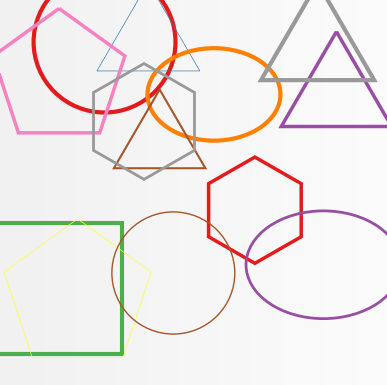[{"shape": "circle", "thickness": 3, "radius": 0.92, "center": [0.27, 0.891]}, {"shape": "hexagon", "thickness": 2.5, "radius": 0.69, "center": [0.658, 0.454]}, {"shape": "triangle", "thickness": 0.5, "radius": 0.77, "center": [0.383, 0.892]}, {"shape": "square", "thickness": 3, "radius": 0.85, "center": [0.145, 0.251]}, {"shape": "triangle", "thickness": 2.5, "radius": 0.82, "center": [0.868, 0.754]}, {"shape": "oval", "thickness": 2, "radius": 1.0, "center": [0.835, 0.312]}, {"shape": "oval", "thickness": 3, "radius": 0.86, "center": [0.552, 0.755]}, {"shape": "pentagon", "thickness": 0.5, "radius": 1.0, "center": [0.2, 0.232]}, {"shape": "circle", "thickness": 1, "radius": 0.79, "center": [0.447, 0.291]}, {"shape": "triangle", "thickness": 1.5, "radius": 0.68, "center": [0.412, 0.631]}, {"shape": "pentagon", "thickness": 2.5, "radius": 0.89, "center": [0.152, 0.799]}, {"shape": "hexagon", "thickness": 2, "radius": 0.75, "center": [0.372, 0.685]}, {"shape": "triangle", "thickness": 3, "radius": 0.84, "center": [0.82, 0.876]}]